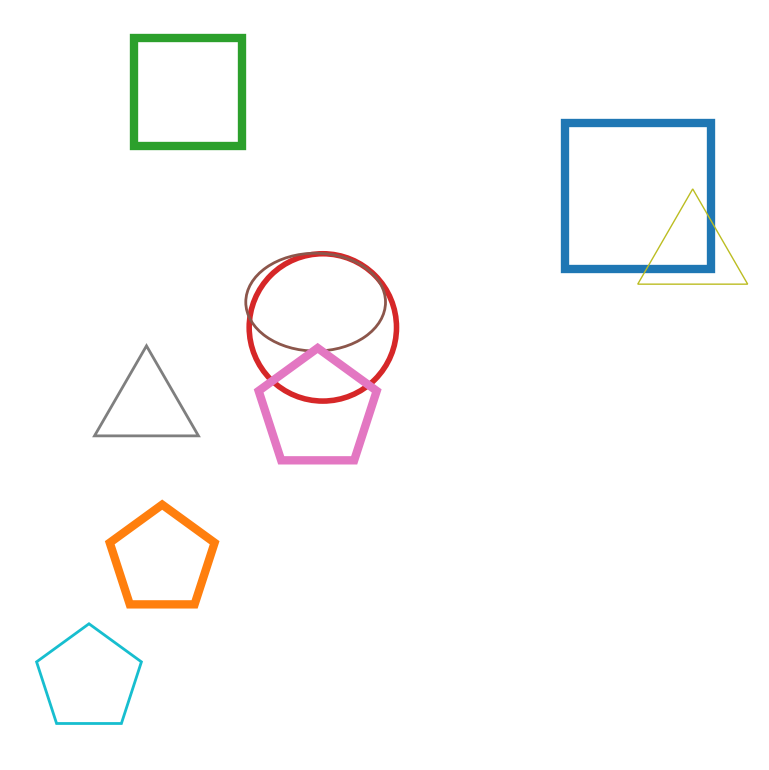[{"shape": "square", "thickness": 3, "radius": 0.47, "center": [0.829, 0.746]}, {"shape": "pentagon", "thickness": 3, "radius": 0.36, "center": [0.211, 0.273]}, {"shape": "square", "thickness": 3, "radius": 0.35, "center": [0.244, 0.881]}, {"shape": "circle", "thickness": 2, "radius": 0.48, "center": [0.419, 0.575]}, {"shape": "oval", "thickness": 1, "radius": 0.45, "center": [0.41, 0.608]}, {"shape": "pentagon", "thickness": 3, "radius": 0.4, "center": [0.413, 0.467]}, {"shape": "triangle", "thickness": 1, "radius": 0.39, "center": [0.19, 0.473]}, {"shape": "triangle", "thickness": 0.5, "radius": 0.41, "center": [0.9, 0.672]}, {"shape": "pentagon", "thickness": 1, "radius": 0.36, "center": [0.116, 0.118]}]